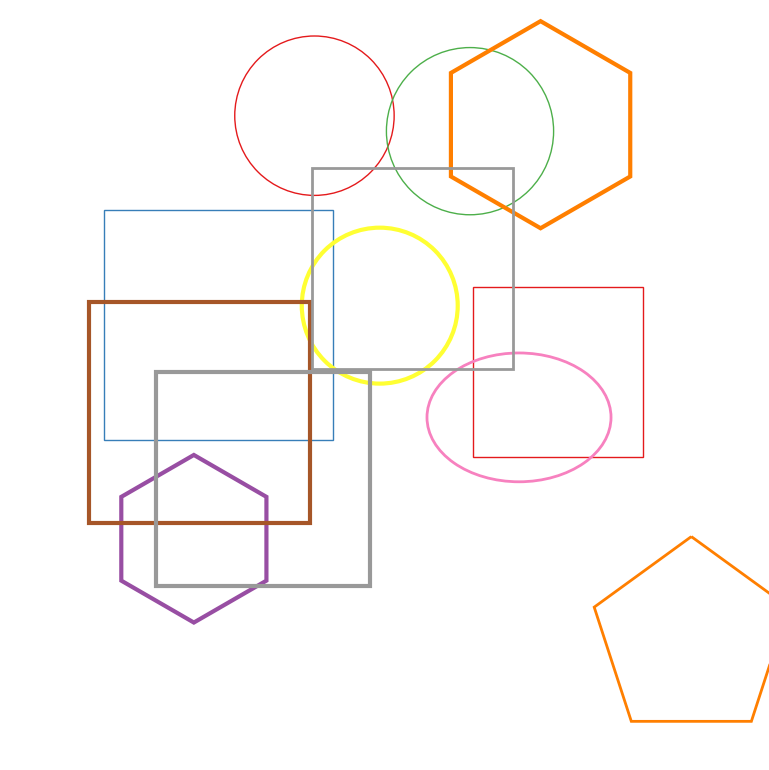[{"shape": "circle", "thickness": 0.5, "radius": 0.52, "center": [0.408, 0.85]}, {"shape": "square", "thickness": 0.5, "radius": 0.55, "center": [0.725, 0.517]}, {"shape": "square", "thickness": 0.5, "radius": 0.74, "center": [0.284, 0.578]}, {"shape": "circle", "thickness": 0.5, "radius": 0.54, "center": [0.61, 0.83]}, {"shape": "hexagon", "thickness": 1.5, "radius": 0.54, "center": [0.252, 0.3]}, {"shape": "pentagon", "thickness": 1, "radius": 0.66, "center": [0.898, 0.17]}, {"shape": "hexagon", "thickness": 1.5, "radius": 0.67, "center": [0.702, 0.838]}, {"shape": "circle", "thickness": 1.5, "radius": 0.51, "center": [0.493, 0.603]}, {"shape": "square", "thickness": 1.5, "radius": 0.72, "center": [0.259, 0.464]}, {"shape": "oval", "thickness": 1, "radius": 0.6, "center": [0.674, 0.458]}, {"shape": "square", "thickness": 1, "radius": 0.65, "center": [0.536, 0.651]}, {"shape": "square", "thickness": 1.5, "radius": 0.7, "center": [0.341, 0.378]}]